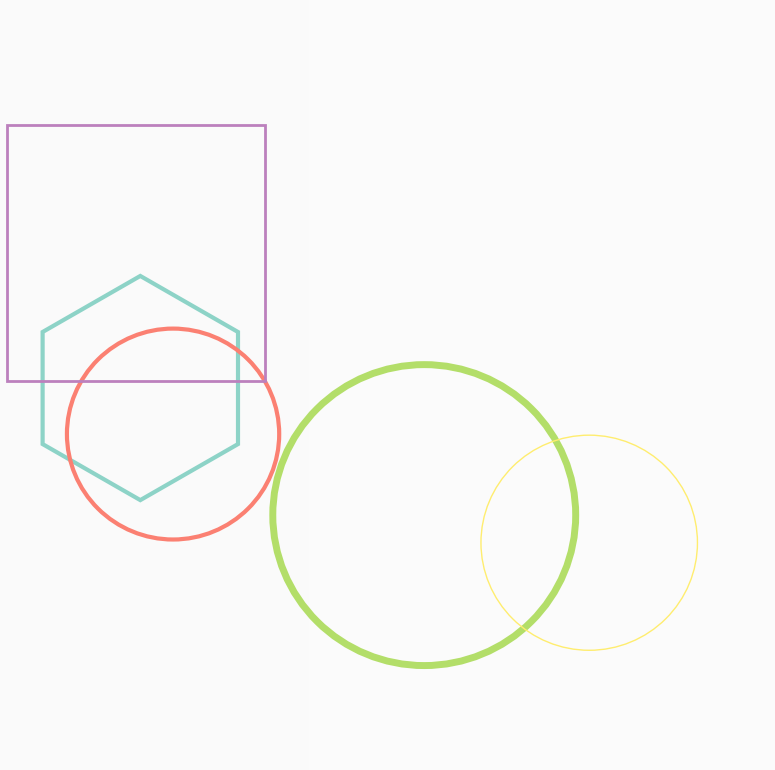[{"shape": "hexagon", "thickness": 1.5, "radius": 0.73, "center": [0.181, 0.496]}, {"shape": "circle", "thickness": 1.5, "radius": 0.68, "center": [0.223, 0.436]}, {"shape": "circle", "thickness": 2.5, "radius": 0.98, "center": [0.547, 0.331]}, {"shape": "square", "thickness": 1, "radius": 0.83, "center": [0.175, 0.672]}, {"shape": "circle", "thickness": 0.5, "radius": 0.7, "center": [0.76, 0.295]}]